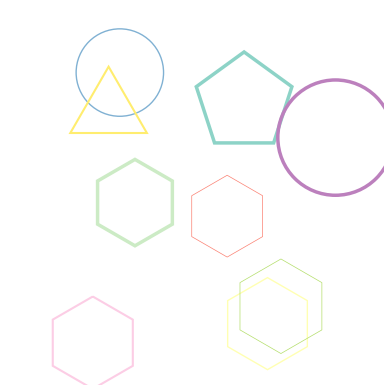[{"shape": "pentagon", "thickness": 2.5, "radius": 0.65, "center": [0.634, 0.734]}, {"shape": "hexagon", "thickness": 1, "radius": 0.6, "center": [0.695, 0.159]}, {"shape": "hexagon", "thickness": 0.5, "radius": 0.53, "center": [0.59, 0.439]}, {"shape": "circle", "thickness": 1, "radius": 0.57, "center": [0.311, 0.812]}, {"shape": "hexagon", "thickness": 0.5, "radius": 0.61, "center": [0.73, 0.205]}, {"shape": "hexagon", "thickness": 1.5, "radius": 0.6, "center": [0.241, 0.11]}, {"shape": "circle", "thickness": 2.5, "radius": 0.75, "center": [0.871, 0.643]}, {"shape": "hexagon", "thickness": 2.5, "radius": 0.56, "center": [0.351, 0.474]}, {"shape": "triangle", "thickness": 1.5, "radius": 0.57, "center": [0.282, 0.712]}]